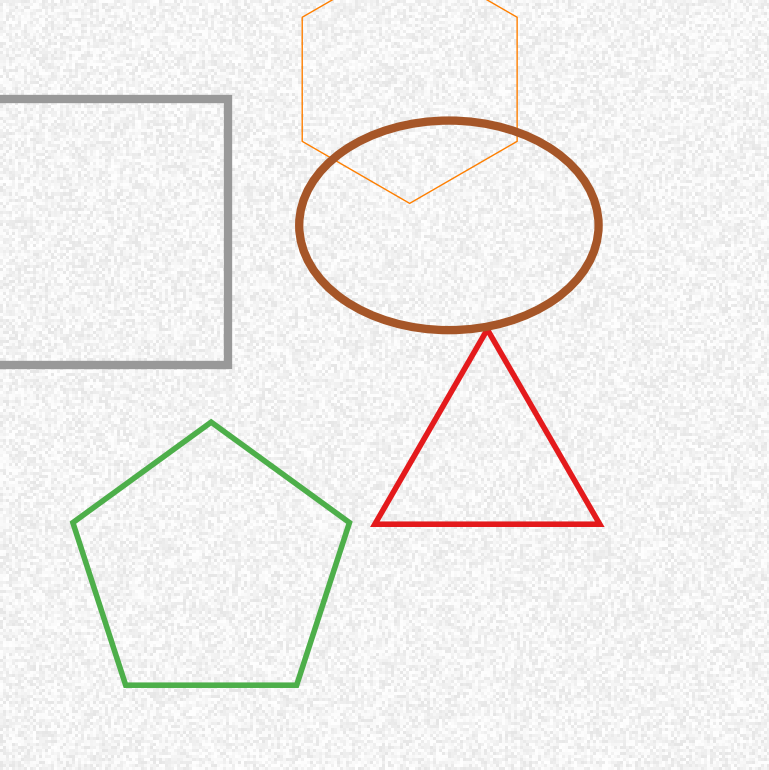[{"shape": "triangle", "thickness": 2, "radius": 0.84, "center": [0.633, 0.404]}, {"shape": "pentagon", "thickness": 2, "radius": 0.94, "center": [0.274, 0.263]}, {"shape": "hexagon", "thickness": 0.5, "radius": 0.81, "center": [0.532, 0.897]}, {"shape": "oval", "thickness": 3, "radius": 0.97, "center": [0.583, 0.707]}, {"shape": "square", "thickness": 3, "radius": 0.86, "center": [0.124, 0.699]}]